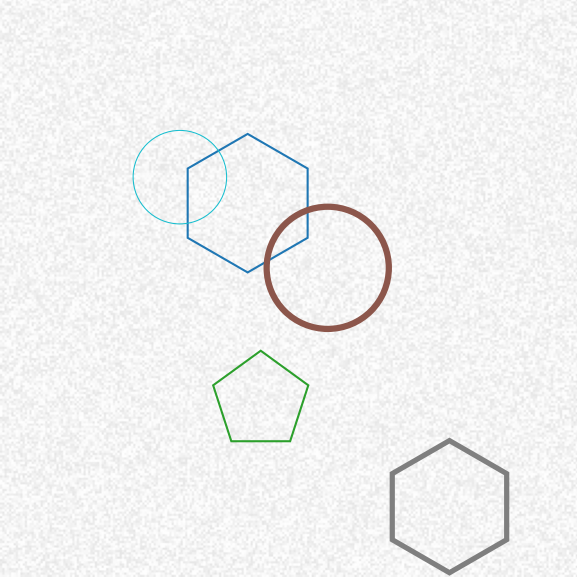[{"shape": "hexagon", "thickness": 1, "radius": 0.6, "center": [0.429, 0.647]}, {"shape": "pentagon", "thickness": 1, "radius": 0.43, "center": [0.451, 0.305]}, {"shape": "circle", "thickness": 3, "radius": 0.53, "center": [0.568, 0.535]}, {"shape": "hexagon", "thickness": 2.5, "radius": 0.57, "center": [0.778, 0.122]}, {"shape": "circle", "thickness": 0.5, "radius": 0.4, "center": [0.311, 0.692]}]